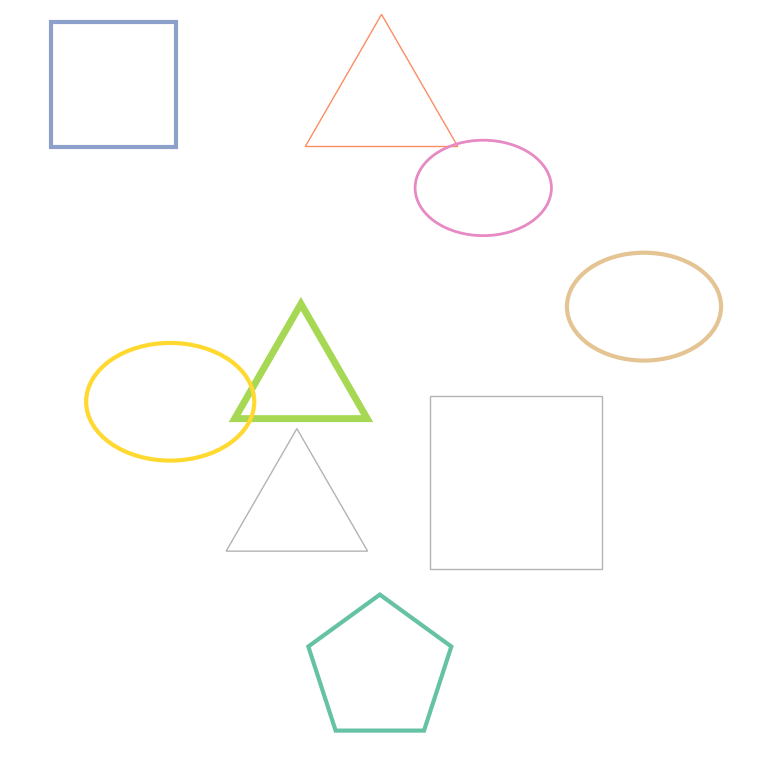[{"shape": "pentagon", "thickness": 1.5, "radius": 0.49, "center": [0.493, 0.13]}, {"shape": "triangle", "thickness": 0.5, "radius": 0.57, "center": [0.496, 0.867]}, {"shape": "square", "thickness": 1.5, "radius": 0.41, "center": [0.148, 0.891]}, {"shape": "oval", "thickness": 1, "radius": 0.44, "center": [0.628, 0.756]}, {"shape": "triangle", "thickness": 2.5, "radius": 0.5, "center": [0.391, 0.506]}, {"shape": "oval", "thickness": 1.5, "radius": 0.55, "center": [0.221, 0.478]}, {"shape": "oval", "thickness": 1.5, "radius": 0.5, "center": [0.836, 0.602]}, {"shape": "square", "thickness": 0.5, "radius": 0.56, "center": [0.67, 0.373]}, {"shape": "triangle", "thickness": 0.5, "radius": 0.53, "center": [0.386, 0.337]}]